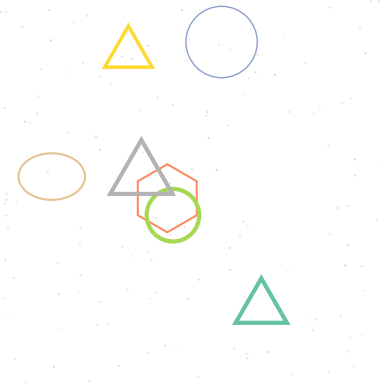[{"shape": "triangle", "thickness": 3, "radius": 0.38, "center": [0.679, 0.2]}, {"shape": "hexagon", "thickness": 1.5, "radius": 0.44, "center": [0.434, 0.485]}, {"shape": "circle", "thickness": 1, "radius": 0.46, "center": [0.576, 0.891]}, {"shape": "circle", "thickness": 3, "radius": 0.34, "center": [0.449, 0.441]}, {"shape": "triangle", "thickness": 2.5, "radius": 0.36, "center": [0.334, 0.861]}, {"shape": "oval", "thickness": 1.5, "radius": 0.43, "center": [0.134, 0.541]}, {"shape": "triangle", "thickness": 3, "radius": 0.47, "center": [0.367, 0.543]}]